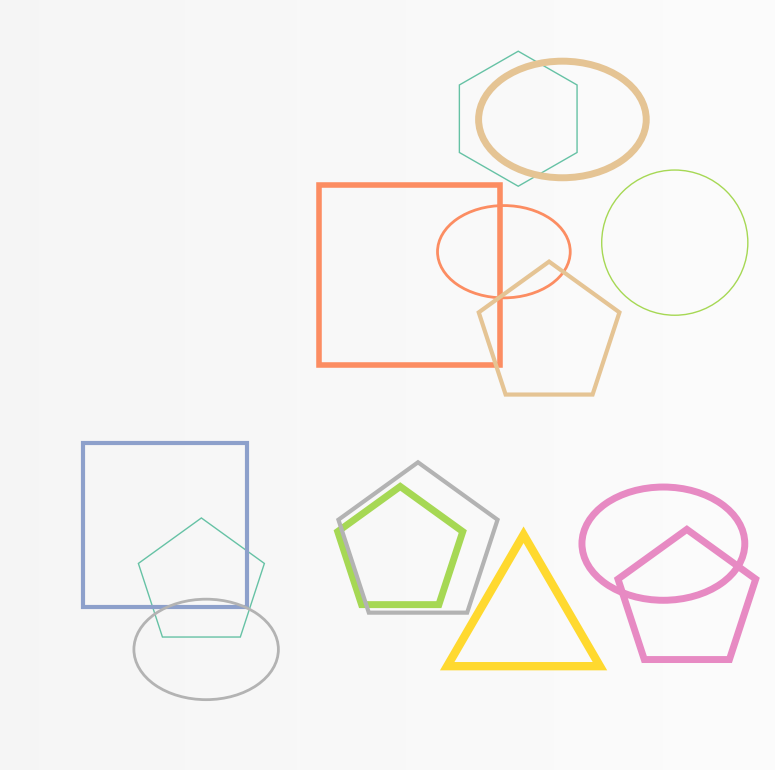[{"shape": "hexagon", "thickness": 0.5, "radius": 0.44, "center": [0.669, 0.846]}, {"shape": "pentagon", "thickness": 0.5, "radius": 0.43, "center": [0.26, 0.242]}, {"shape": "oval", "thickness": 1, "radius": 0.43, "center": [0.65, 0.673]}, {"shape": "square", "thickness": 2, "radius": 0.58, "center": [0.528, 0.643]}, {"shape": "square", "thickness": 1.5, "radius": 0.53, "center": [0.213, 0.318]}, {"shape": "oval", "thickness": 2.5, "radius": 0.53, "center": [0.856, 0.294]}, {"shape": "pentagon", "thickness": 2.5, "radius": 0.47, "center": [0.886, 0.219]}, {"shape": "pentagon", "thickness": 2.5, "radius": 0.42, "center": [0.516, 0.283]}, {"shape": "circle", "thickness": 0.5, "radius": 0.47, "center": [0.871, 0.685]}, {"shape": "triangle", "thickness": 3, "radius": 0.57, "center": [0.676, 0.192]}, {"shape": "pentagon", "thickness": 1.5, "radius": 0.48, "center": [0.709, 0.565]}, {"shape": "oval", "thickness": 2.5, "radius": 0.54, "center": [0.726, 0.845]}, {"shape": "pentagon", "thickness": 1.5, "radius": 0.54, "center": [0.539, 0.292]}, {"shape": "oval", "thickness": 1, "radius": 0.47, "center": [0.266, 0.157]}]